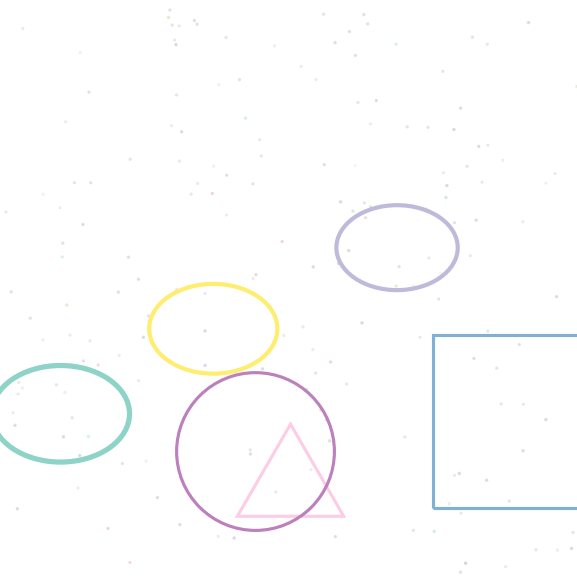[{"shape": "oval", "thickness": 2.5, "radius": 0.6, "center": [0.105, 0.283]}, {"shape": "oval", "thickness": 2, "radius": 0.53, "center": [0.688, 0.57]}, {"shape": "square", "thickness": 1.5, "radius": 0.75, "center": [0.899, 0.269]}, {"shape": "triangle", "thickness": 1.5, "radius": 0.53, "center": [0.503, 0.158]}, {"shape": "circle", "thickness": 1.5, "radius": 0.68, "center": [0.442, 0.217]}, {"shape": "oval", "thickness": 2, "radius": 0.56, "center": [0.369, 0.43]}]